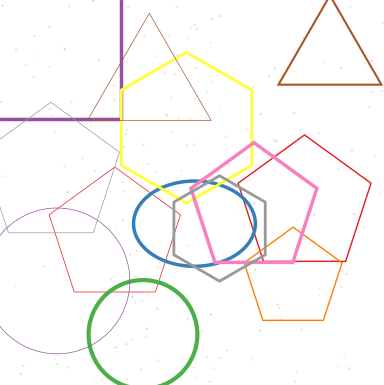[{"shape": "pentagon", "thickness": 0.5, "radius": 0.9, "center": [0.298, 0.387]}, {"shape": "pentagon", "thickness": 1, "radius": 0.91, "center": [0.791, 0.468]}, {"shape": "oval", "thickness": 2.5, "radius": 0.79, "center": [0.505, 0.419]}, {"shape": "circle", "thickness": 3, "radius": 0.71, "center": [0.371, 0.131]}, {"shape": "circle", "thickness": 0.5, "radius": 0.95, "center": [0.148, 0.27]}, {"shape": "square", "thickness": 2.5, "radius": 0.94, "center": [0.127, 0.878]}, {"shape": "pentagon", "thickness": 1, "radius": 0.67, "center": [0.761, 0.276]}, {"shape": "hexagon", "thickness": 2, "radius": 0.98, "center": [0.485, 0.668]}, {"shape": "triangle", "thickness": 1.5, "radius": 0.77, "center": [0.857, 0.857]}, {"shape": "triangle", "thickness": 0.5, "radius": 0.93, "center": [0.388, 0.78]}, {"shape": "pentagon", "thickness": 2.5, "radius": 0.86, "center": [0.659, 0.458]}, {"shape": "hexagon", "thickness": 2, "radius": 0.68, "center": [0.57, 0.407]}, {"shape": "pentagon", "thickness": 0.5, "radius": 0.94, "center": [0.132, 0.547]}]